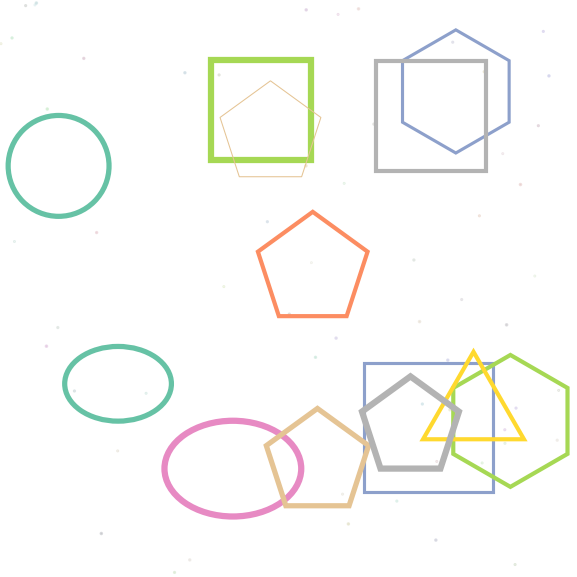[{"shape": "oval", "thickness": 2.5, "radius": 0.46, "center": [0.204, 0.335]}, {"shape": "circle", "thickness": 2.5, "radius": 0.44, "center": [0.101, 0.712]}, {"shape": "pentagon", "thickness": 2, "radius": 0.5, "center": [0.542, 0.532]}, {"shape": "hexagon", "thickness": 1.5, "radius": 0.53, "center": [0.789, 0.841]}, {"shape": "square", "thickness": 1.5, "radius": 0.56, "center": [0.742, 0.259]}, {"shape": "oval", "thickness": 3, "radius": 0.59, "center": [0.403, 0.188]}, {"shape": "hexagon", "thickness": 2, "radius": 0.57, "center": [0.884, 0.27]}, {"shape": "square", "thickness": 3, "radius": 0.43, "center": [0.451, 0.808]}, {"shape": "triangle", "thickness": 2, "radius": 0.5, "center": [0.82, 0.289]}, {"shape": "pentagon", "thickness": 0.5, "radius": 0.46, "center": [0.468, 0.767]}, {"shape": "pentagon", "thickness": 2.5, "radius": 0.47, "center": [0.55, 0.199]}, {"shape": "square", "thickness": 2, "radius": 0.47, "center": [0.746, 0.798]}, {"shape": "pentagon", "thickness": 3, "radius": 0.44, "center": [0.711, 0.259]}]